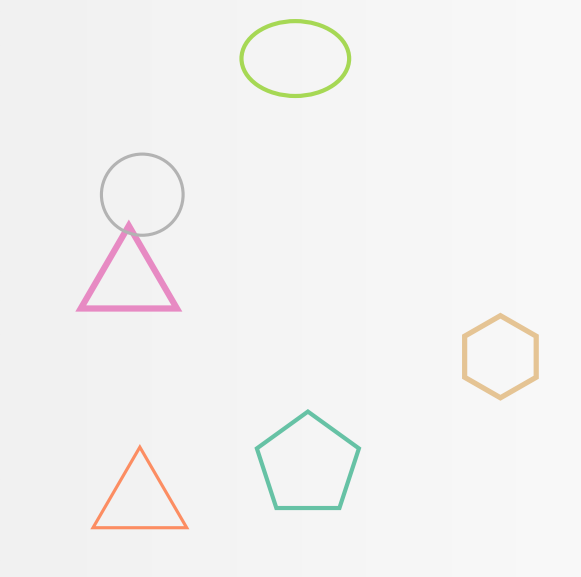[{"shape": "pentagon", "thickness": 2, "radius": 0.46, "center": [0.53, 0.194]}, {"shape": "triangle", "thickness": 1.5, "radius": 0.47, "center": [0.241, 0.132]}, {"shape": "triangle", "thickness": 3, "radius": 0.48, "center": [0.222, 0.513]}, {"shape": "oval", "thickness": 2, "radius": 0.46, "center": [0.508, 0.898]}, {"shape": "hexagon", "thickness": 2.5, "radius": 0.36, "center": [0.861, 0.381]}, {"shape": "circle", "thickness": 1.5, "radius": 0.35, "center": [0.245, 0.662]}]